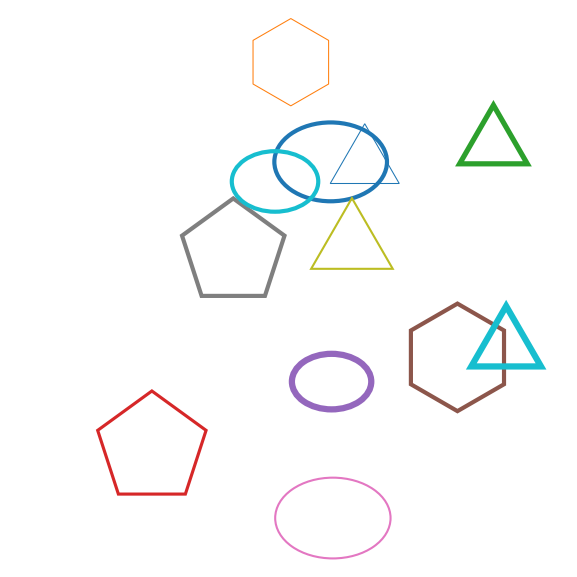[{"shape": "oval", "thickness": 2, "radius": 0.49, "center": [0.573, 0.719]}, {"shape": "triangle", "thickness": 0.5, "radius": 0.34, "center": [0.632, 0.716]}, {"shape": "hexagon", "thickness": 0.5, "radius": 0.38, "center": [0.504, 0.891]}, {"shape": "triangle", "thickness": 2.5, "radius": 0.34, "center": [0.854, 0.749]}, {"shape": "pentagon", "thickness": 1.5, "radius": 0.49, "center": [0.263, 0.223]}, {"shape": "oval", "thickness": 3, "radius": 0.34, "center": [0.574, 0.338]}, {"shape": "hexagon", "thickness": 2, "radius": 0.47, "center": [0.792, 0.38]}, {"shape": "oval", "thickness": 1, "radius": 0.5, "center": [0.576, 0.102]}, {"shape": "pentagon", "thickness": 2, "radius": 0.47, "center": [0.404, 0.562]}, {"shape": "triangle", "thickness": 1, "radius": 0.41, "center": [0.609, 0.574]}, {"shape": "oval", "thickness": 2, "radius": 0.37, "center": [0.476, 0.685]}, {"shape": "triangle", "thickness": 3, "radius": 0.35, "center": [0.876, 0.399]}]